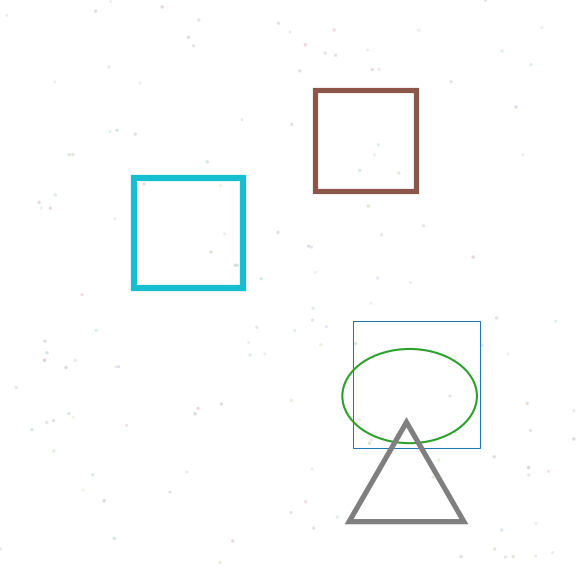[{"shape": "square", "thickness": 0.5, "radius": 0.55, "center": [0.721, 0.334]}, {"shape": "oval", "thickness": 1, "radius": 0.58, "center": [0.709, 0.313]}, {"shape": "square", "thickness": 2.5, "radius": 0.44, "center": [0.633, 0.756]}, {"shape": "triangle", "thickness": 2.5, "radius": 0.57, "center": [0.704, 0.153]}, {"shape": "square", "thickness": 3, "radius": 0.47, "center": [0.326, 0.596]}]